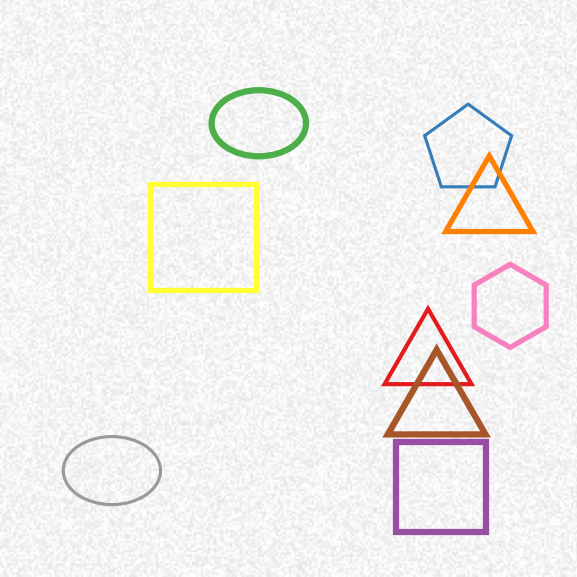[{"shape": "triangle", "thickness": 2, "radius": 0.43, "center": [0.741, 0.377]}, {"shape": "pentagon", "thickness": 1.5, "radius": 0.4, "center": [0.811, 0.74]}, {"shape": "oval", "thickness": 3, "radius": 0.41, "center": [0.448, 0.786]}, {"shape": "square", "thickness": 3, "radius": 0.39, "center": [0.764, 0.156]}, {"shape": "triangle", "thickness": 2.5, "radius": 0.44, "center": [0.847, 0.642]}, {"shape": "square", "thickness": 2.5, "radius": 0.46, "center": [0.351, 0.589]}, {"shape": "triangle", "thickness": 3, "radius": 0.49, "center": [0.756, 0.296]}, {"shape": "hexagon", "thickness": 2.5, "radius": 0.36, "center": [0.883, 0.469]}, {"shape": "oval", "thickness": 1.5, "radius": 0.42, "center": [0.194, 0.184]}]